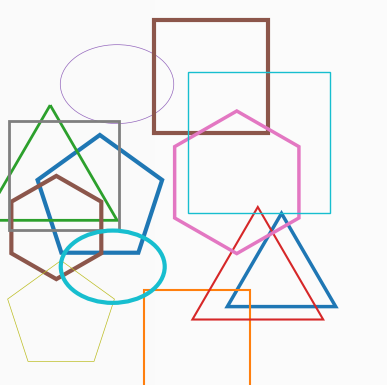[{"shape": "triangle", "thickness": 2.5, "radius": 0.81, "center": [0.726, 0.284]}, {"shape": "pentagon", "thickness": 3, "radius": 0.85, "center": [0.258, 0.48]}, {"shape": "square", "thickness": 1.5, "radius": 0.68, "center": [0.509, 0.111]}, {"shape": "triangle", "thickness": 2, "radius": 1.0, "center": [0.13, 0.527]}, {"shape": "triangle", "thickness": 1.5, "radius": 0.97, "center": [0.665, 0.267]}, {"shape": "oval", "thickness": 0.5, "radius": 0.73, "center": [0.302, 0.781]}, {"shape": "square", "thickness": 3, "radius": 0.73, "center": [0.545, 0.802]}, {"shape": "hexagon", "thickness": 3, "radius": 0.67, "center": [0.145, 0.409]}, {"shape": "hexagon", "thickness": 2.5, "radius": 0.93, "center": [0.611, 0.527]}, {"shape": "square", "thickness": 2, "radius": 0.71, "center": [0.165, 0.545]}, {"shape": "pentagon", "thickness": 0.5, "radius": 0.72, "center": [0.157, 0.178]}, {"shape": "oval", "thickness": 3, "radius": 0.67, "center": [0.291, 0.307]}, {"shape": "square", "thickness": 1, "radius": 0.91, "center": [0.668, 0.63]}]